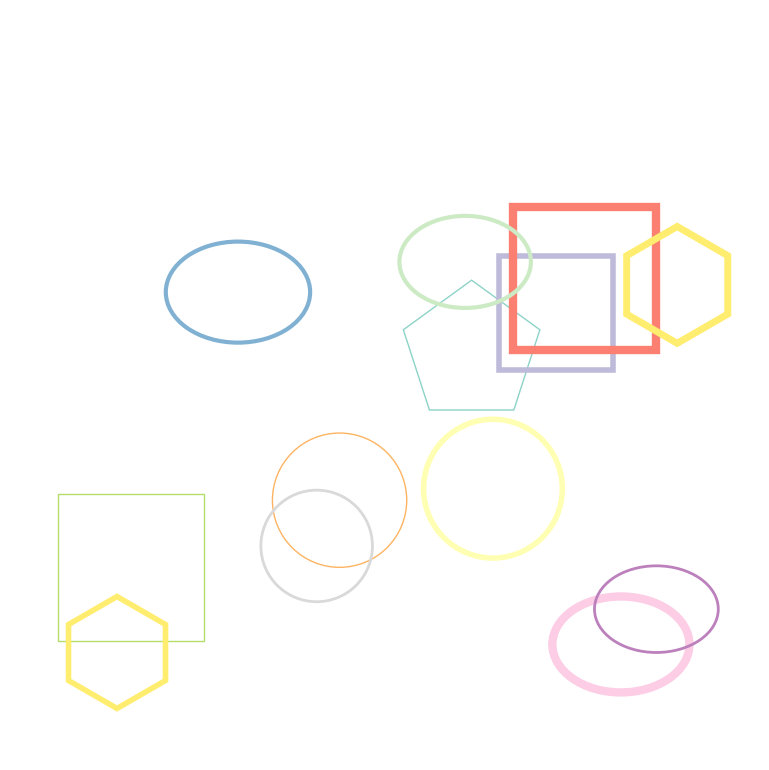[{"shape": "pentagon", "thickness": 0.5, "radius": 0.47, "center": [0.612, 0.543]}, {"shape": "circle", "thickness": 2, "radius": 0.45, "center": [0.64, 0.365]}, {"shape": "square", "thickness": 2, "radius": 0.37, "center": [0.722, 0.593]}, {"shape": "square", "thickness": 3, "radius": 0.46, "center": [0.759, 0.638]}, {"shape": "oval", "thickness": 1.5, "radius": 0.47, "center": [0.309, 0.621]}, {"shape": "circle", "thickness": 0.5, "radius": 0.44, "center": [0.441, 0.35]}, {"shape": "square", "thickness": 0.5, "radius": 0.47, "center": [0.17, 0.263]}, {"shape": "oval", "thickness": 3, "radius": 0.45, "center": [0.806, 0.163]}, {"shape": "circle", "thickness": 1, "radius": 0.36, "center": [0.411, 0.291]}, {"shape": "oval", "thickness": 1, "radius": 0.4, "center": [0.852, 0.209]}, {"shape": "oval", "thickness": 1.5, "radius": 0.43, "center": [0.604, 0.66]}, {"shape": "hexagon", "thickness": 2.5, "radius": 0.38, "center": [0.879, 0.63]}, {"shape": "hexagon", "thickness": 2, "radius": 0.36, "center": [0.152, 0.153]}]